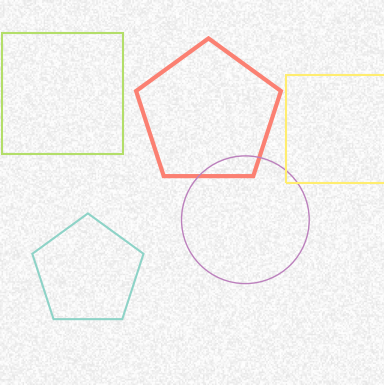[{"shape": "pentagon", "thickness": 1.5, "radius": 0.76, "center": [0.228, 0.294]}, {"shape": "pentagon", "thickness": 3, "radius": 0.99, "center": [0.542, 0.703]}, {"shape": "square", "thickness": 1.5, "radius": 0.79, "center": [0.162, 0.757]}, {"shape": "circle", "thickness": 1, "radius": 0.83, "center": [0.637, 0.429]}, {"shape": "square", "thickness": 1.5, "radius": 0.7, "center": [0.882, 0.665]}]